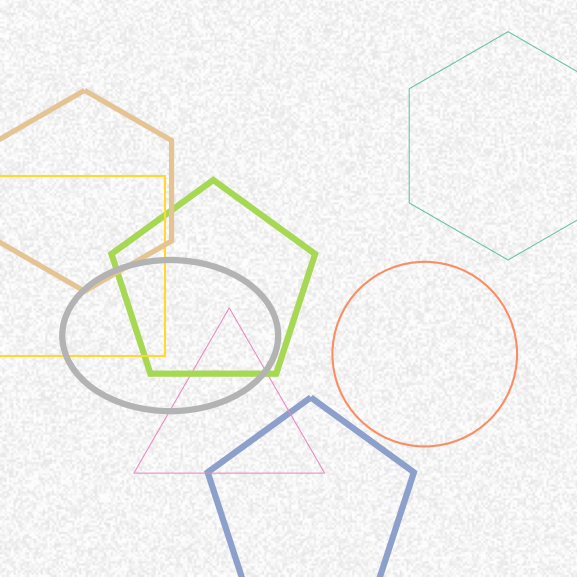[{"shape": "hexagon", "thickness": 0.5, "radius": 0.99, "center": [0.88, 0.747]}, {"shape": "circle", "thickness": 1, "radius": 0.8, "center": [0.735, 0.386]}, {"shape": "pentagon", "thickness": 3, "radius": 0.94, "center": [0.538, 0.123]}, {"shape": "triangle", "thickness": 0.5, "radius": 0.95, "center": [0.397, 0.275]}, {"shape": "pentagon", "thickness": 3, "radius": 0.93, "center": [0.369, 0.502]}, {"shape": "square", "thickness": 1, "radius": 0.78, "center": [0.131, 0.538]}, {"shape": "hexagon", "thickness": 2.5, "radius": 0.87, "center": [0.146, 0.669]}, {"shape": "oval", "thickness": 3, "radius": 0.93, "center": [0.295, 0.418]}]